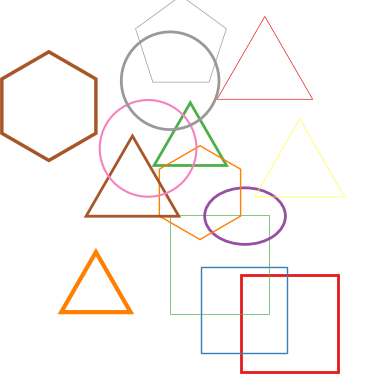[{"shape": "triangle", "thickness": 0.5, "radius": 0.72, "center": [0.688, 0.814]}, {"shape": "square", "thickness": 2, "radius": 0.63, "center": [0.752, 0.16]}, {"shape": "square", "thickness": 1, "radius": 0.56, "center": [0.635, 0.195]}, {"shape": "square", "thickness": 0.5, "radius": 0.64, "center": [0.57, 0.313]}, {"shape": "triangle", "thickness": 2, "radius": 0.54, "center": [0.494, 0.624]}, {"shape": "oval", "thickness": 2, "radius": 0.52, "center": [0.636, 0.439]}, {"shape": "triangle", "thickness": 3, "radius": 0.52, "center": [0.249, 0.241]}, {"shape": "hexagon", "thickness": 1, "radius": 0.61, "center": [0.519, 0.5]}, {"shape": "triangle", "thickness": 0.5, "radius": 0.67, "center": [0.778, 0.556]}, {"shape": "triangle", "thickness": 2, "radius": 0.7, "center": [0.344, 0.508]}, {"shape": "hexagon", "thickness": 2.5, "radius": 0.71, "center": [0.127, 0.724]}, {"shape": "circle", "thickness": 1.5, "radius": 0.63, "center": [0.385, 0.615]}, {"shape": "circle", "thickness": 2, "radius": 0.63, "center": [0.442, 0.79]}, {"shape": "pentagon", "thickness": 0.5, "radius": 0.62, "center": [0.47, 0.887]}]